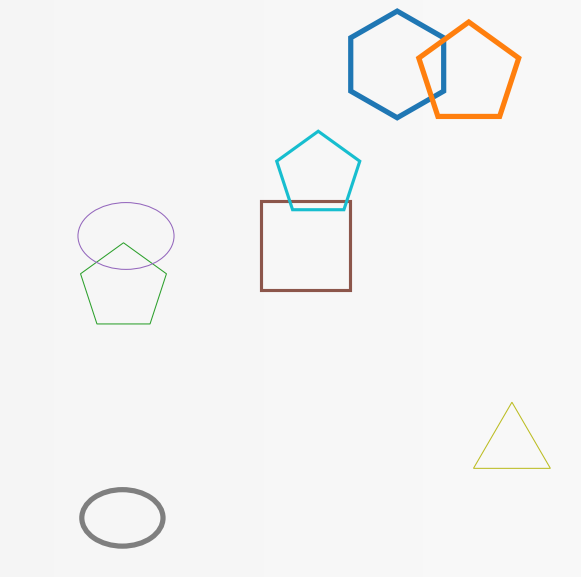[{"shape": "hexagon", "thickness": 2.5, "radius": 0.46, "center": [0.683, 0.888]}, {"shape": "pentagon", "thickness": 2.5, "radius": 0.45, "center": [0.806, 0.871]}, {"shape": "pentagon", "thickness": 0.5, "radius": 0.39, "center": [0.212, 0.501]}, {"shape": "oval", "thickness": 0.5, "radius": 0.41, "center": [0.217, 0.591]}, {"shape": "square", "thickness": 1.5, "radius": 0.38, "center": [0.525, 0.574]}, {"shape": "oval", "thickness": 2.5, "radius": 0.35, "center": [0.211, 0.102]}, {"shape": "triangle", "thickness": 0.5, "radius": 0.38, "center": [0.881, 0.226]}, {"shape": "pentagon", "thickness": 1.5, "radius": 0.38, "center": [0.548, 0.697]}]